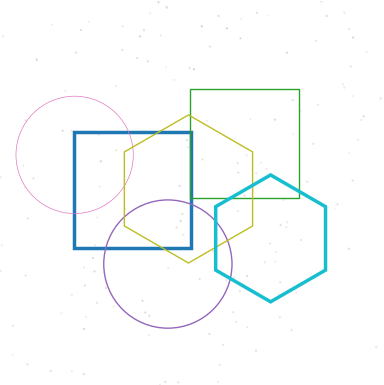[{"shape": "square", "thickness": 2.5, "radius": 0.76, "center": [0.344, 0.506]}, {"shape": "square", "thickness": 1, "radius": 0.71, "center": [0.634, 0.627]}, {"shape": "circle", "thickness": 1, "radius": 0.83, "center": [0.436, 0.314]}, {"shape": "circle", "thickness": 0.5, "radius": 0.76, "center": [0.194, 0.598]}, {"shape": "hexagon", "thickness": 1, "radius": 0.96, "center": [0.49, 0.509]}, {"shape": "hexagon", "thickness": 2.5, "radius": 0.82, "center": [0.703, 0.381]}]